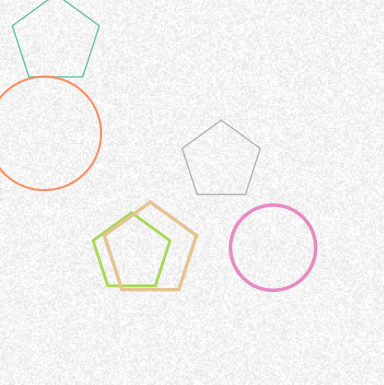[{"shape": "pentagon", "thickness": 1, "radius": 0.59, "center": [0.145, 0.896]}, {"shape": "circle", "thickness": 1.5, "radius": 0.74, "center": [0.115, 0.654]}, {"shape": "circle", "thickness": 2.5, "radius": 0.55, "center": [0.709, 0.357]}, {"shape": "pentagon", "thickness": 2, "radius": 0.53, "center": [0.342, 0.343]}, {"shape": "pentagon", "thickness": 2.5, "radius": 0.63, "center": [0.391, 0.35]}, {"shape": "pentagon", "thickness": 1, "radius": 0.53, "center": [0.575, 0.581]}]